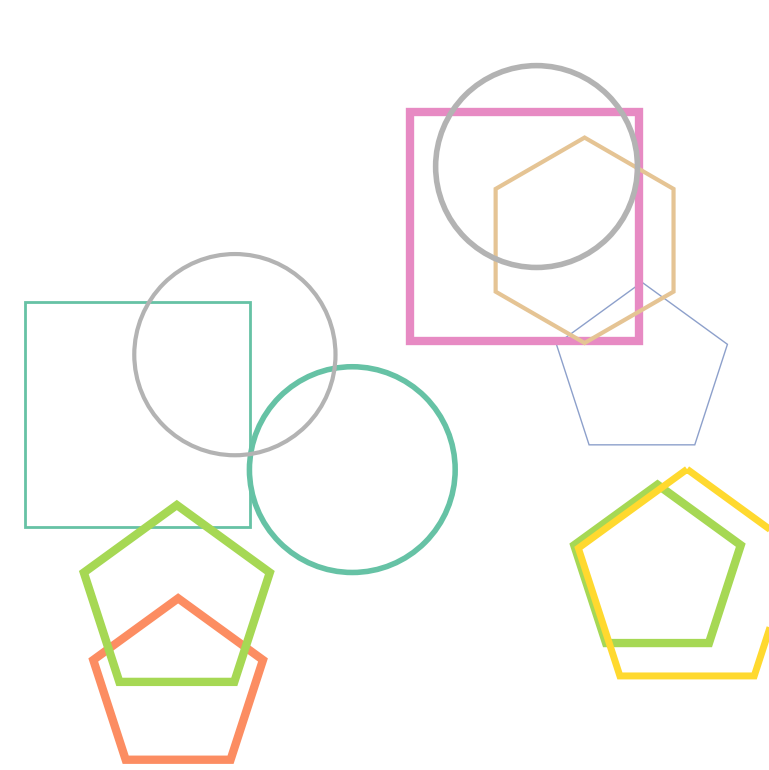[{"shape": "circle", "thickness": 2, "radius": 0.67, "center": [0.458, 0.39]}, {"shape": "square", "thickness": 1, "radius": 0.73, "center": [0.178, 0.462]}, {"shape": "pentagon", "thickness": 3, "radius": 0.58, "center": [0.231, 0.107]}, {"shape": "pentagon", "thickness": 0.5, "radius": 0.58, "center": [0.834, 0.517]}, {"shape": "square", "thickness": 3, "radius": 0.75, "center": [0.681, 0.706]}, {"shape": "pentagon", "thickness": 3, "radius": 0.63, "center": [0.23, 0.217]}, {"shape": "pentagon", "thickness": 3, "radius": 0.57, "center": [0.854, 0.257]}, {"shape": "pentagon", "thickness": 2.5, "radius": 0.74, "center": [0.892, 0.242]}, {"shape": "hexagon", "thickness": 1.5, "radius": 0.67, "center": [0.759, 0.688]}, {"shape": "circle", "thickness": 1.5, "radius": 0.65, "center": [0.305, 0.539]}, {"shape": "circle", "thickness": 2, "radius": 0.66, "center": [0.697, 0.784]}]